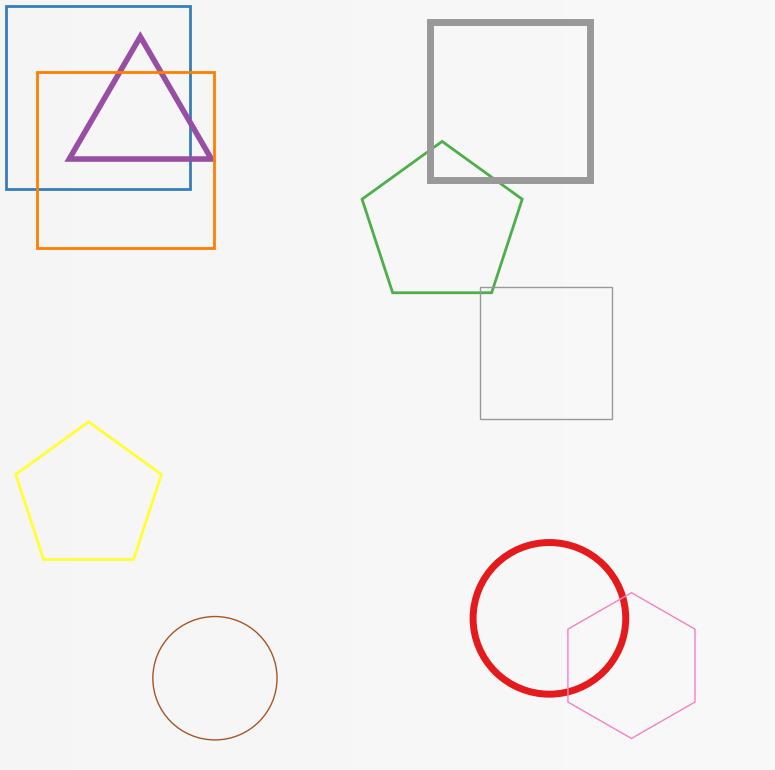[{"shape": "circle", "thickness": 2.5, "radius": 0.49, "center": [0.709, 0.197]}, {"shape": "square", "thickness": 1, "radius": 0.59, "center": [0.127, 0.874]}, {"shape": "pentagon", "thickness": 1, "radius": 0.54, "center": [0.57, 0.708]}, {"shape": "triangle", "thickness": 2, "radius": 0.53, "center": [0.181, 0.846]}, {"shape": "square", "thickness": 1, "radius": 0.57, "center": [0.162, 0.792]}, {"shape": "pentagon", "thickness": 1, "radius": 0.49, "center": [0.114, 0.353]}, {"shape": "circle", "thickness": 0.5, "radius": 0.4, "center": [0.277, 0.119]}, {"shape": "hexagon", "thickness": 0.5, "radius": 0.47, "center": [0.815, 0.136]}, {"shape": "square", "thickness": 2.5, "radius": 0.52, "center": [0.658, 0.869]}, {"shape": "square", "thickness": 0.5, "radius": 0.43, "center": [0.704, 0.542]}]